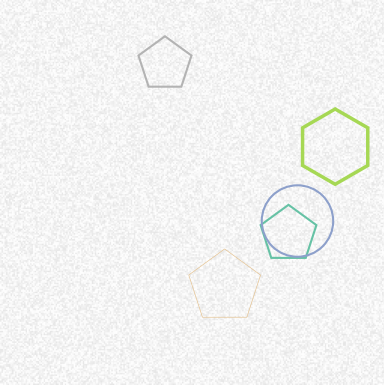[{"shape": "pentagon", "thickness": 1.5, "radius": 0.38, "center": [0.749, 0.392]}, {"shape": "circle", "thickness": 1.5, "radius": 0.46, "center": [0.773, 0.426]}, {"shape": "hexagon", "thickness": 2.5, "radius": 0.49, "center": [0.871, 0.619]}, {"shape": "pentagon", "thickness": 0.5, "radius": 0.49, "center": [0.583, 0.255]}, {"shape": "pentagon", "thickness": 1.5, "radius": 0.36, "center": [0.429, 0.833]}]